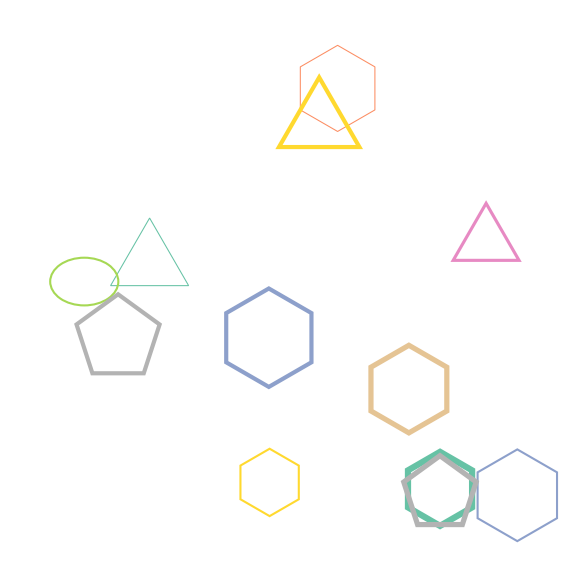[{"shape": "triangle", "thickness": 0.5, "radius": 0.39, "center": [0.259, 0.544]}, {"shape": "hexagon", "thickness": 3, "radius": 0.32, "center": [0.762, 0.153]}, {"shape": "hexagon", "thickness": 0.5, "radius": 0.37, "center": [0.585, 0.846]}, {"shape": "hexagon", "thickness": 2, "radius": 0.43, "center": [0.466, 0.414]}, {"shape": "hexagon", "thickness": 1, "radius": 0.4, "center": [0.896, 0.142]}, {"shape": "triangle", "thickness": 1.5, "radius": 0.33, "center": [0.842, 0.581]}, {"shape": "oval", "thickness": 1, "radius": 0.29, "center": [0.146, 0.512]}, {"shape": "triangle", "thickness": 2, "radius": 0.4, "center": [0.553, 0.785]}, {"shape": "hexagon", "thickness": 1, "radius": 0.29, "center": [0.467, 0.164]}, {"shape": "hexagon", "thickness": 2.5, "radius": 0.38, "center": [0.708, 0.325]}, {"shape": "pentagon", "thickness": 2, "radius": 0.38, "center": [0.204, 0.414]}, {"shape": "pentagon", "thickness": 2.5, "radius": 0.33, "center": [0.762, 0.144]}]